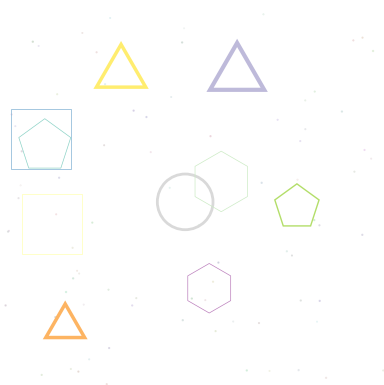[{"shape": "pentagon", "thickness": 0.5, "radius": 0.35, "center": [0.116, 0.621]}, {"shape": "square", "thickness": 0.5, "radius": 0.39, "center": [0.135, 0.419]}, {"shape": "triangle", "thickness": 3, "radius": 0.41, "center": [0.616, 0.807]}, {"shape": "square", "thickness": 0.5, "radius": 0.39, "center": [0.108, 0.639]}, {"shape": "triangle", "thickness": 2.5, "radius": 0.29, "center": [0.169, 0.152]}, {"shape": "pentagon", "thickness": 1, "radius": 0.3, "center": [0.771, 0.462]}, {"shape": "circle", "thickness": 2, "radius": 0.36, "center": [0.481, 0.476]}, {"shape": "hexagon", "thickness": 0.5, "radius": 0.32, "center": [0.543, 0.251]}, {"shape": "hexagon", "thickness": 0.5, "radius": 0.39, "center": [0.575, 0.529]}, {"shape": "triangle", "thickness": 2.5, "radius": 0.37, "center": [0.314, 0.811]}]